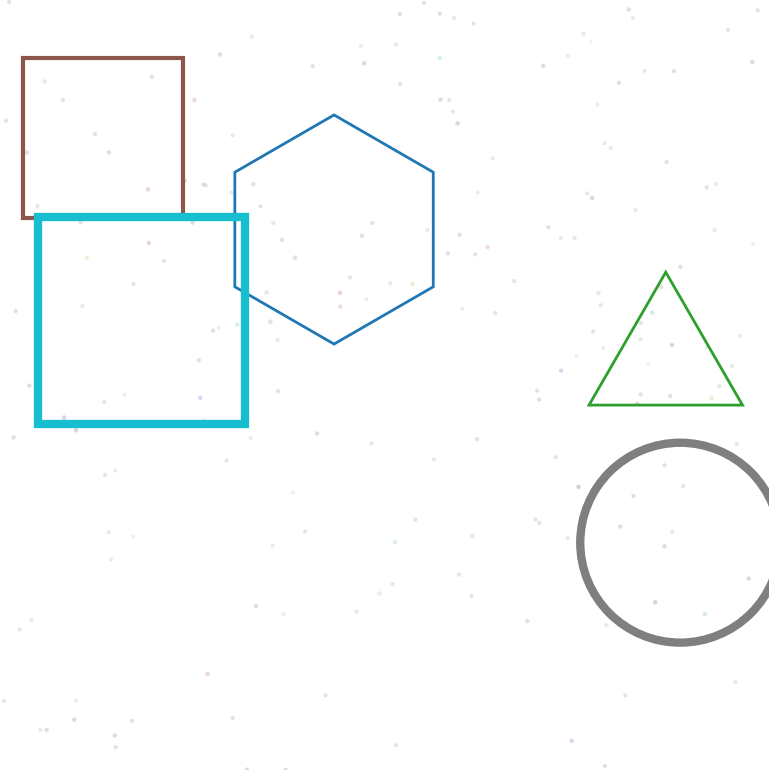[{"shape": "hexagon", "thickness": 1, "radius": 0.74, "center": [0.434, 0.702]}, {"shape": "triangle", "thickness": 1, "radius": 0.58, "center": [0.865, 0.531]}, {"shape": "square", "thickness": 1.5, "radius": 0.52, "center": [0.134, 0.821]}, {"shape": "circle", "thickness": 3, "radius": 0.65, "center": [0.883, 0.295]}, {"shape": "square", "thickness": 3, "radius": 0.67, "center": [0.183, 0.583]}]